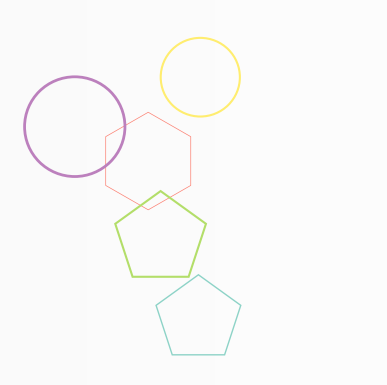[{"shape": "pentagon", "thickness": 1, "radius": 0.57, "center": [0.512, 0.171]}, {"shape": "hexagon", "thickness": 0.5, "radius": 0.63, "center": [0.383, 0.582]}, {"shape": "pentagon", "thickness": 1.5, "radius": 0.62, "center": [0.414, 0.381]}, {"shape": "circle", "thickness": 2, "radius": 0.65, "center": [0.193, 0.671]}, {"shape": "circle", "thickness": 1.5, "radius": 0.51, "center": [0.517, 0.799]}]